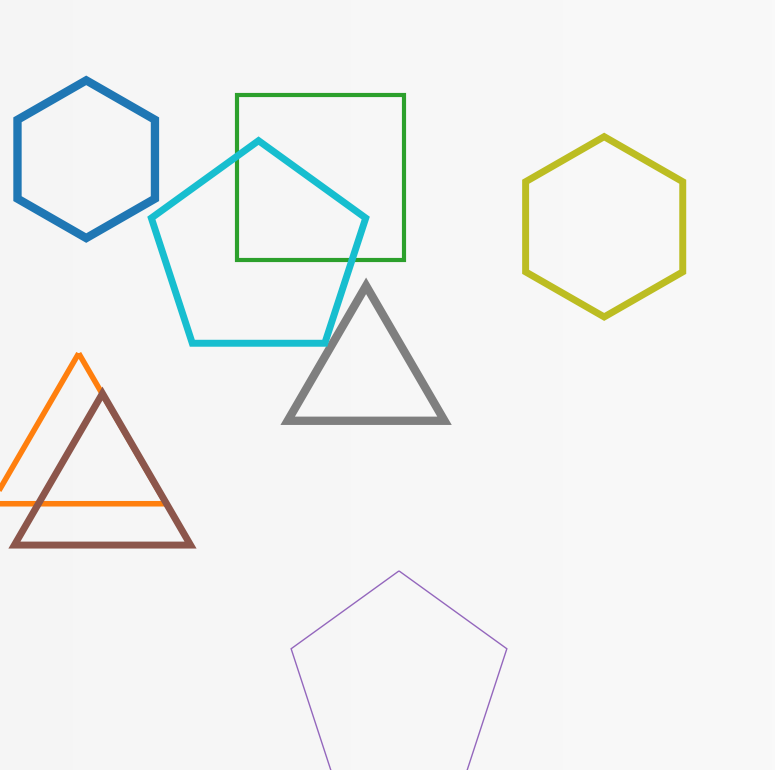[{"shape": "hexagon", "thickness": 3, "radius": 0.51, "center": [0.111, 0.793]}, {"shape": "triangle", "thickness": 2, "radius": 0.65, "center": [0.102, 0.411]}, {"shape": "square", "thickness": 1.5, "radius": 0.54, "center": [0.413, 0.77]}, {"shape": "pentagon", "thickness": 0.5, "radius": 0.73, "center": [0.515, 0.112]}, {"shape": "triangle", "thickness": 2.5, "radius": 0.66, "center": [0.132, 0.358]}, {"shape": "triangle", "thickness": 3, "radius": 0.58, "center": [0.472, 0.512]}, {"shape": "hexagon", "thickness": 2.5, "radius": 0.59, "center": [0.78, 0.705]}, {"shape": "pentagon", "thickness": 2.5, "radius": 0.73, "center": [0.334, 0.672]}]